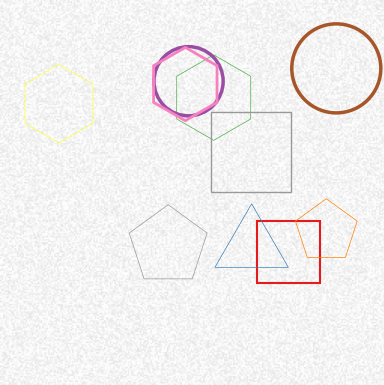[{"shape": "square", "thickness": 1.5, "radius": 0.4, "center": [0.749, 0.346]}, {"shape": "triangle", "thickness": 0.5, "radius": 0.55, "center": [0.654, 0.361]}, {"shape": "hexagon", "thickness": 0.5, "radius": 0.55, "center": [0.555, 0.746]}, {"shape": "circle", "thickness": 2.5, "radius": 0.45, "center": [0.49, 0.789]}, {"shape": "pentagon", "thickness": 0.5, "radius": 0.42, "center": [0.848, 0.4]}, {"shape": "hexagon", "thickness": 0.5, "radius": 0.51, "center": [0.153, 0.731]}, {"shape": "circle", "thickness": 2.5, "radius": 0.58, "center": [0.874, 0.822]}, {"shape": "hexagon", "thickness": 2, "radius": 0.48, "center": [0.481, 0.782]}, {"shape": "square", "thickness": 1, "radius": 0.52, "center": [0.652, 0.605]}, {"shape": "pentagon", "thickness": 0.5, "radius": 0.53, "center": [0.437, 0.362]}]